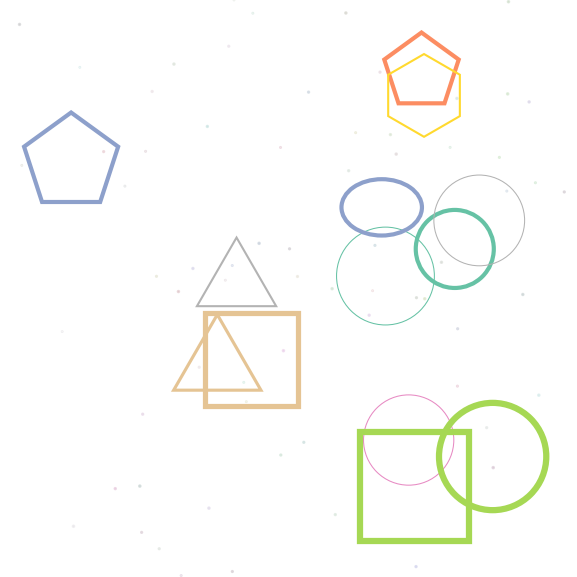[{"shape": "circle", "thickness": 2, "radius": 0.34, "center": [0.787, 0.568]}, {"shape": "circle", "thickness": 0.5, "radius": 0.42, "center": [0.667, 0.521]}, {"shape": "pentagon", "thickness": 2, "radius": 0.34, "center": [0.73, 0.875]}, {"shape": "oval", "thickness": 2, "radius": 0.35, "center": [0.661, 0.64]}, {"shape": "pentagon", "thickness": 2, "radius": 0.43, "center": [0.123, 0.719]}, {"shape": "circle", "thickness": 0.5, "radius": 0.39, "center": [0.708, 0.237]}, {"shape": "square", "thickness": 3, "radius": 0.47, "center": [0.718, 0.156]}, {"shape": "circle", "thickness": 3, "radius": 0.46, "center": [0.853, 0.209]}, {"shape": "hexagon", "thickness": 1, "radius": 0.36, "center": [0.734, 0.834]}, {"shape": "triangle", "thickness": 1.5, "radius": 0.44, "center": [0.376, 0.367]}, {"shape": "square", "thickness": 2.5, "radius": 0.4, "center": [0.436, 0.376]}, {"shape": "triangle", "thickness": 1, "radius": 0.4, "center": [0.41, 0.509]}, {"shape": "circle", "thickness": 0.5, "radius": 0.39, "center": [0.83, 0.617]}]